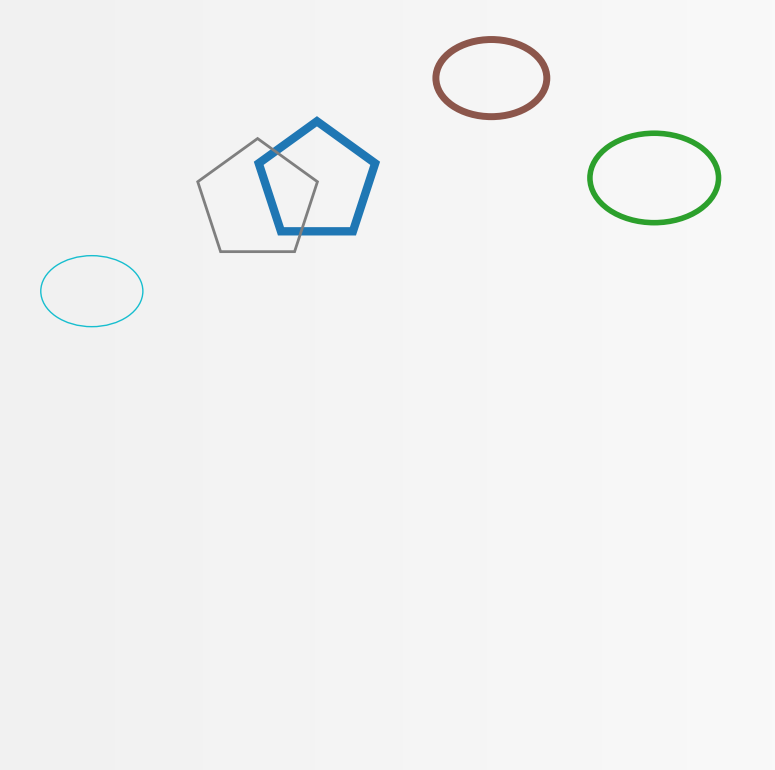[{"shape": "pentagon", "thickness": 3, "radius": 0.39, "center": [0.409, 0.764]}, {"shape": "oval", "thickness": 2, "radius": 0.41, "center": [0.844, 0.769]}, {"shape": "oval", "thickness": 2.5, "radius": 0.36, "center": [0.634, 0.899]}, {"shape": "pentagon", "thickness": 1, "radius": 0.41, "center": [0.332, 0.739]}, {"shape": "oval", "thickness": 0.5, "radius": 0.33, "center": [0.118, 0.622]}]